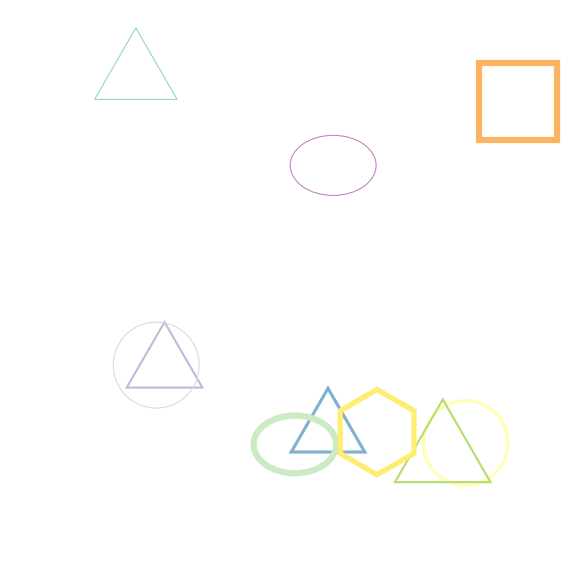[{"shape": "triangle", "thickness": 0.5, "radius": 0.41, "center": [0.235, 0.868]}, {"shape": "circle", "thickness": 1.5, "radius": 0.37, "center": [0.806, 0.232]}, {"shape": "triangle", "thickness": 1, "radius": 0.38, "center": [0.285, 0.366]}, {"shape": "triangle", "thickness": 1.5, "radius": 0.37, "center": [0.568, 0.253]}, {"shape": "square", "thickness": 3, "radius": 0.34, "center": [0.897, 0.823]}, {"shape": "triangle", "thickness": 1, "radius": 0.48, "center": [0.767, 0.212]}, {"shape": "circle", "thickness": 0.5, "radius": 0.37, "center": [0.271, 0.367]}, {"shape": "oval", "thickness": 0.5, "radius": 0.37, "center": [0.577, 0.713]}, {"shape": "oval", "thickness": 3, "radius": 0.36, "center": [0.511, 0.23]}, {"shape": "hexagon", "thickness": 2.5, "radius": 0.37, "center": [0.653, 0.251]}]